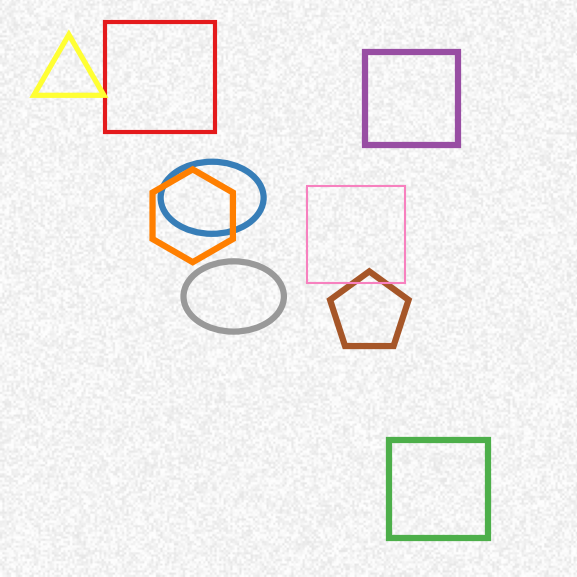[{"shape": "square", "thickness": 2, "radius": 0.48, "center": [0.277, 0.866]}, {"shape": "oval", "thickness": 3, "radius": 0.45, "center": [0.367, 0.657]}, {"shape": "square", "thickness": 3, "radius": 0.42, "center": [0.759, 0.152]}, {"shape": "square", "thickness": 3, "radius": 0.4, "center": [0.713, 0.829]}, {"shape": "hexagon", "thickness": 3, "radius": 0.4, "center": [0.334, 0.626]}, {"shape": "triangle", "thickness": 2.5, "radius": 0.35, "center": [0.119, 0.869]}, {"shape": "pentagon", "thickness": 3, "radius": 0.36, "center": [0.639, 0.458]}, {"shape": "square", "thickness": 1, "radius": 0.42, "center": [0.616, 0.592]}, {"shape": "oval", "thickness": 3, "radius": 0.43, "center": [0.405, 0.486]}]